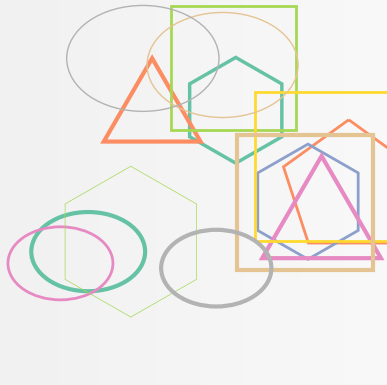[{"shape": "hexagon", "thickness": 2.5, "radius": 0.69, "center": [0.608, 0.713]}, {"shape": "oval", "thickness": 3, "radius": 0.73, "center": [0.228, 0.346]}, {"shape": "triangle", "thickness": 3, "radius": 0.72, "center": [0.393, 0.704]}, {"shape": "pentagon", "thickness": 2, "radius": 0.89, "center": [0.9, 0.512]}, {"shape": "hexagon", "thickness": 2, "radius": 0.75, "center": [0.795, 0.476]}, {"shape": "oval", "thickness": 2, "radius": 0.68, "center": [0.156, 0.316]}, {"shape": "triangle", "thickness": 3, "radius": 0.88, "center": [0.83, 0.418]}, {"shape": "square", "thickness": 2, "radius": 0.81, "center": [0.602, 0.823]}, {"shape": "hexagon", "thickness": 0.5, "radius": 0.98, "center": [0.338, 0.372]}, {"shape": "square", "thickness": 2, "radius": 0.97, "center": [0.851, 0.569]}, {"shape": "oval", "thickness": 1, "radius": 0.97, "center": [0.574, 0.831]}, {"shape": "square", "thickness": 3, "radius": 0.88, "center": [0.787, 0.474]}, {"shape": "oval", "thickness": 3, "radius": 0.71, "center": [0.558, 0.304]}, {"shape": "oval", "thickness": 1, "radius": 0.98, "center": [0.369, 0.848]}]